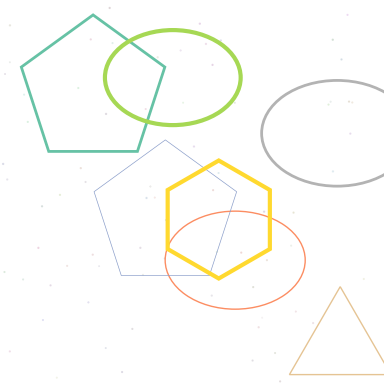[{"shape": "pentagon", "thickness": 2, "radius": 0.98, "center": [0.242, 0.765]}, {"shape": "oval", "thickness": 1, "radius": 0.91, "center": [0.611, 0.324]}, {"shape": "pentagon", "thickness": 0.5, "radius": 0.97, "center": [0.429, 0.442]}, {"shape": "oval", "thickness": 3, "radius": 0.88, "center": [0.449, 0.798]}, {"shape": "hexagon", "thickness": 3, "radius": 0.77, "center": [0.568, 0.43]}, {"shape": "triangle", "thickness": 1, "radius": 0.76, "center": [0.884, 0.103]}, {"shape": "oval", "thickness": 2, "radius": 0.98, "center": [0.876, 0.654]}]